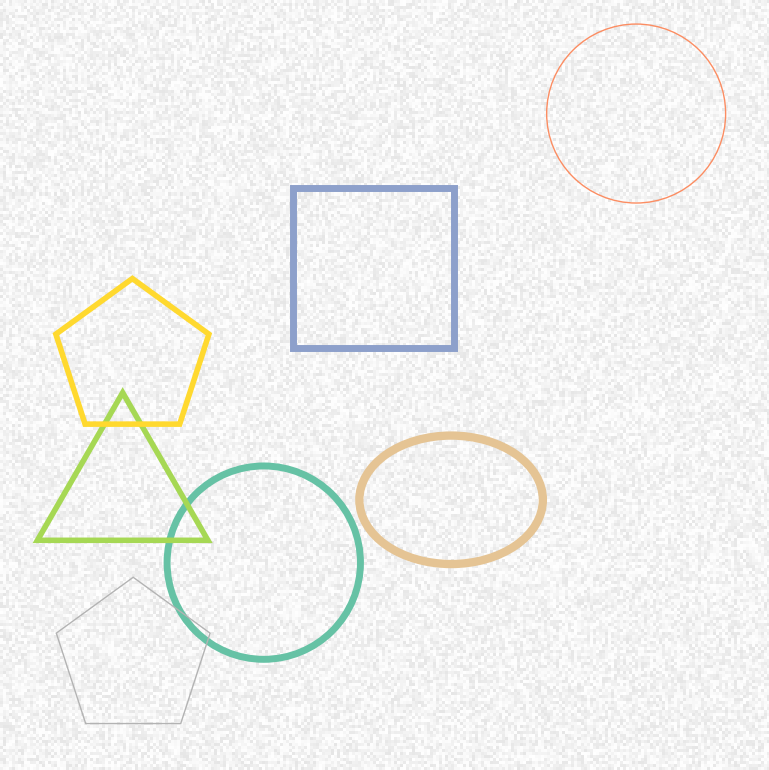[{"shape": "circle", "thickness": 2.5, "radius": 0.63, "center": [0.343, 0.269]}, {"shape": "circle", "thickness": 0.5, "radius": 0.58, "center": [0.826, 0.853]}, {"shape": "square", "thickness": 2.5, "radius": 0.52, "center": [0.485, 0.652]}, {"shape": "triangle", "thickness": 2, "radius": 0.64, "center": [0.159, 0.362]}, {"shape": "pentagon", "thickness": 2, "radius": 0.52, "center": [0.172, 0.534]}, {"shape": "oval", "thickness": 3, "radius": 0.6, "center": [0.586, 0.351]}, {"shape": "pentagon", "thickness": 0.5, "radius": 0.53, "center": [0.173, 0.145]}]